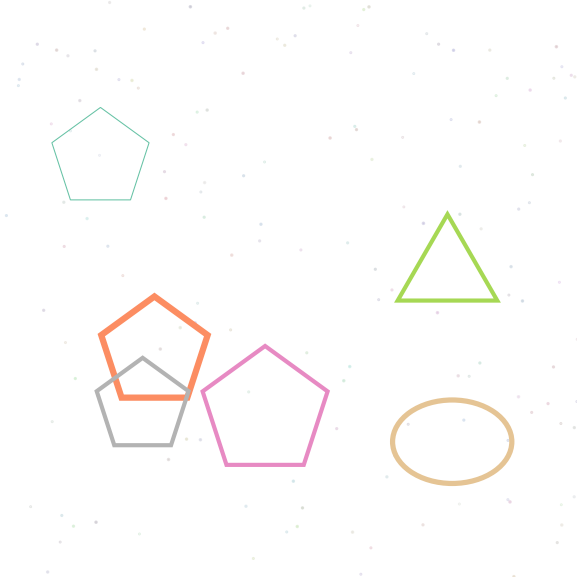[{"shape": "pentagon", "thickness": 0.5, "radius": 0.44, "center": [0.174, 0.725]}, {"shape": "pentagon", "thickness": 3, "radius": 0.48, "center": [0.267, 0.389]}, {"shape": "pentagon", "thickness": 2, "radius": 0.57, "center": [0.459, 0.286]}, {"shape": "triangle", "thickness": 2, "radius": 0.5, "center": [0.775, 0.528]}, {"shape": "oval", "thickness": 2.5, "radius": 0.52, "center": [0.783, 0.234]}, {"shape": "pentagon", "thickness": 2, "radius": 0.42, "center": [0.247, 0.296]}]